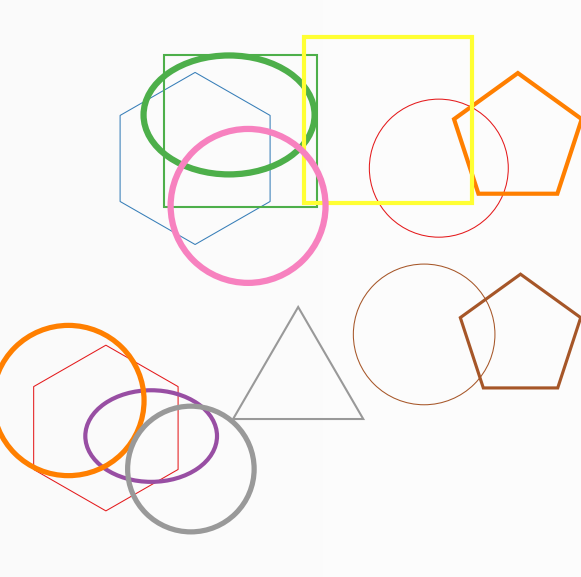[{"shape": "hexagon", "thickness": 0.5, "radius": 0.72, "center": [0.182, 0.258]}, {"shape": "circle", "thickness": 0.5, "radius": 0.6, "center": [0.755, 0.708]}, {"shape": "hexagon", "thickness": 0.5, "radius": 0.74, "center": [0.336, 0.725]}, {"shape": "oval", "thickness": 3, "radius": 0.74, "center": [0.394, 0.8]}, {"shape": "square", "thickness": 1, "radius": 0.66, "center": [0.414, 0.773]}, {"shape": "oval", "thickness": 2, "radius": 0.57, "center": [0.26, 0.244]}, {"shape": "pentagon", "thickness": 2, "radius": 0.58, "center": [0.891, 0.757]}, {"shape": "circle", "thickness": 2.5, "radius": 0.65, "center": [0.118, 0.306]}, {"shape": "square", "thickness": 2, "radius": 0.72, "center": [0.667, 0.791]}, {"shape": "pentagon", "thickness": 1.5, "radius": 0.54, "center": [0.896, 0.415]}, {"shape": "circle", "thickness": 0.5, "radius": 0.61, "center": [0.73, 0.42]}, {"shape": "circle", "thickness": 3, "radius": 0.67, "center": [0.427, 0.643]}, {"shape": "triangle", "thickness": 1, "radius": 0.65, "center": [0.513, 0.338]}, {"shape": "circle", "thickness": 2.5, "radius": 0.54, "center": [0.328, 0.187]}]